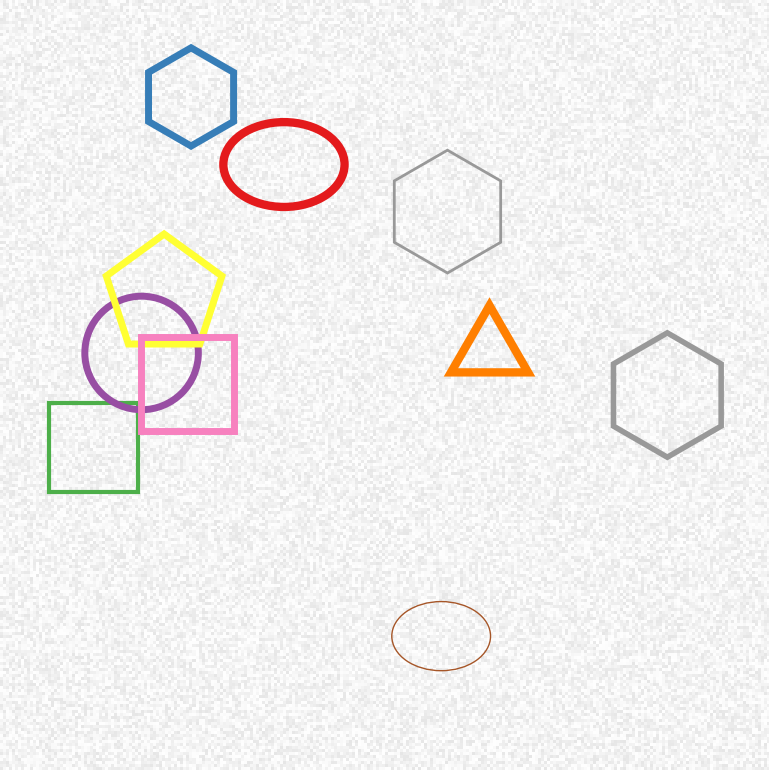[{"shape": "oval", "thickness": 3, "radius": 0.39, "center": [0.369, 0.786]}, {"shape": "hexagon", "thickness": 2.5, "radius": 0.32, "center": [0.248, 0.874]}, {"shape": "square", "thickness": 1.5, "radius": 0.29, "center": [0.122, 0.419]}, {"shape": "circle", "thickness": 2.5, "radius": 0.37, "center": [0.184, 0.542]}, {"shape": "triangle", "thickness": 3, "radius": 0.29, "center": [0.636, 0.545]}, {"shape": "pentagon", "thickness": 2.5, "radius": 0.39, "center": [0.213, 0.617]}, {"shape": "oval", "thickness": 0.5, "radius": 0.32, "center": [0.573, 0.174]}, {"shape": "square", "thickness": 2.5, "radius": 0.3, "center": [0.243, 0.501]}, {"shape": "hexagon", "thickness": 2, "radius": 0.4, "center": [0.867, 0.487]}, {"shape": "hexagon", "thickness": 1, "radius": 0.4, "center": [0.581, 0.725]}]